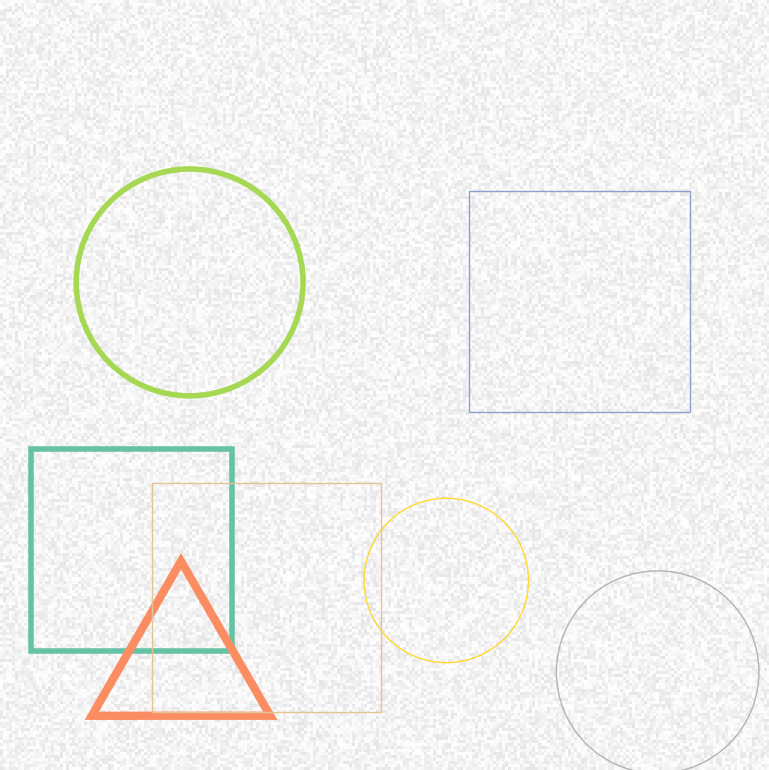[{"shape": "square", "thickness": 2, "radius": 0.65, "center": [0.171, 0.286]}, {"shape": "triangle", "thickness": 3, "radius": 0.67, "center": [0.235, 0.137]}, {"shape": "square", "thickness": 0.5, "radius": 0.72, "center": [0.753, 0.608]}, {"shape": "circle", "thickness": 2, "radius": 0.74, "center": [0.246, 0.633]}, {"shape": "circle", "thickness": 0.5, "radius": 0.53, "center": [0.58, 0.246]}, {"shape": "square", "thickness": 0.5, "radius": 0.74, "center": [0.346, 0.224]}, {"shape": "circle", "thickness": 0.5, "radius": 0.66, "center": [0.854, 0.127]}]